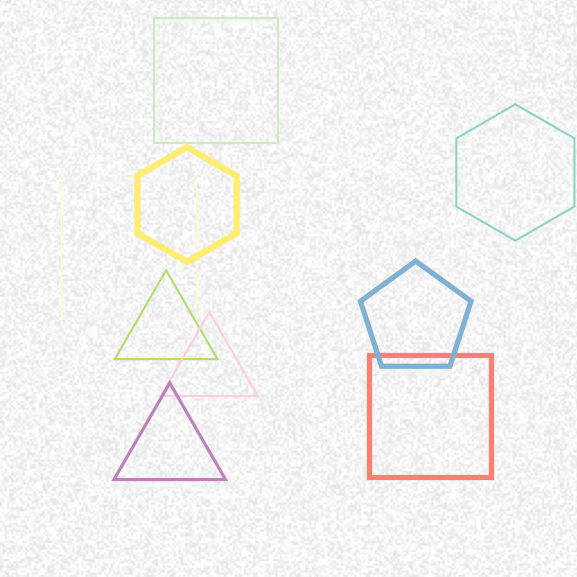[{"shape": "hexagon", "thickness": 1, "radius": 0.59, "center": [0.892, 0.7]}, {"shape": "square", "thickness": 0.5, "radius": 0.59, "center": [0.222, 0.568]}, {"shape": "square", "thickness": 2.5, "radius": 0.53, "center": [0.744, 0.279]}, {"shape": "pentagon", "thickness": 2.5, "radius": 0.5, "center": [0.72, 0.446]}, {"shape": "triangle", "thickness": 1, "radius": 0.51, "center": [0.288, 0.429]}, {"shape": "triangle", "thickness": 1, "radius": 0.48, "center": [0.363, 0.362]}, {"shape": "triangle", "thickness": 1.5, "radius": 0.56, "center": [0.294, 0.224]}, {"shape": "square", "thickness": 1, "radius": 0.54, "center": [0.374, 0.86]}, {"shape": "hexagon", "thickness": 3, "radius": 0.5, "center": [0.324, 0.645]}]